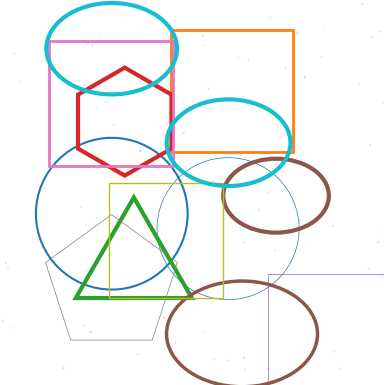[{"shape": "circle", "thickness": 0.5, "radius": 0.92, "center": [0.592, 0.406]}, {"shape": "circle", "thickness": 1.5, "radius": 0.99, "center": [0.29, 0.445]}, {"shape": "square", "thickness": 2, "radius": 0.79, "center": [0.603, 0.764]}, {"shape": "triangle", "thickness": 3, "radius": 0.87, "center": [0.348, 0.313]}, {"shape": "hexagon", "thickness": 3, "radius": 0.7, "center": [0.324, 0.684]}, {"shape": "square", "thickness": 0.5, "radius": 0.88, "center": [0.874, 0.113]}, {"shape": "oval", "thickness": 2.5, "radius": 0.98, "center": [0.629, 0.133]}, {"shape": "oval", "thickness": 3, "radius": 0.69, "center": [0.717, 0.492]}, {"shape": "square", "thickness": 2, "radius": 0.81, "center": [0.288, 0.731]}, {"shape": "pentagon", "thickness": 0.5, "radius": 0.9, "center": [0.29, 0.262]}, {"shape": "square", "thickness": 1, "radius": 0.74, "center": [0.432, 0.376]}, {"shape": "oval", "thickness": 3, "radius": 0.85, "center": [0.29, 0.873]}, {"shape": "oval", "thickness": 3, "radius": 0.8, "center": [0.594, 0.629]}]